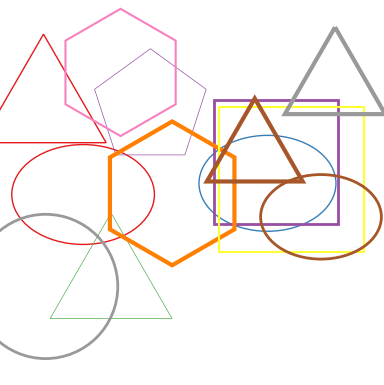[{"shape": "oval", "thickness": 1, "radius": 0.93, "center": [0.216, 0.495]}, {"shape": "triangle", "thickness": 1, "radius": 0.94, "center": [0.113, 0.723]}, {"shape": "oval", "thickness": 1, "radius": 0.89, "center": [0.695, 0.524]}, {"shape": "triangle", "thickness": 0.5, "radius": 0.91, "center": [0.288, 0.264]}, {"shape": "pentagon", "thickness": 0.5, "radius": 0.76, "center": [0.391, 0.721]}, {"shape": "square", "thickness": 2, "radius": 0.8, "center": [0.717, 0.579]}, {"shape": "hexagon", "thickness": 3, "radius": 0.93, "center": [0.447, 0.498]}, {"shape": "square", "thickness": 1.5, "radius": 0.94, "center": [0.756, 0.535]}, {"shape": "oval", "thickness": 2, "radius": 0.78, "center": [0.834, 0.437]}, {"shape": "triangle", "thickness": 3, "radius": 0.72, "center": [0.662, 0.6]}, {"shape": "hexagon", "thickness": 1.5, "radius": 0.83, "center": [0.313, 0.812]}, {"shape": "triangle", "thickness": 3, "radius": 0.75, "center": [0.87, 0.779]}, {"shape": "circle", "thickness": 2, "radius": 0.94, "center": [0.119, 0.256]}]